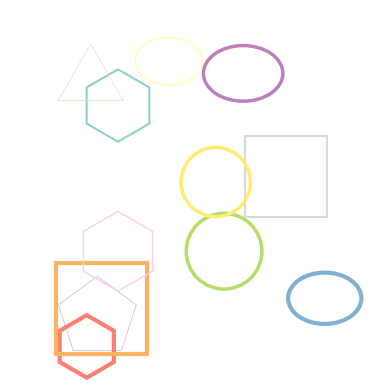[{"shape": "hexagon", "thickness": 1.5, "radius": 0.47, "center": [0.306, 0.726]}, {"shape": "oval", "thickness": 1, "radius": 0.44, "center": [0.438, 0.841]}, {"shape": "pentagon", "thickness": 0.5, "radius": 0.53, "center": [0.253, 0.176]}, {"shape": "hexagon", "thickness": 3, "radius": 0.41, "center": [0.225, 0.1]}, {"shape": "oval", "thickness": 3, "radius": 0.48, "center": [0.844, 0.225]}, {"shape": "square", "thickness": 3, "radius": 0.59, "center": [0.265, 0.199]}, {"shape": "circle", "thickness": 2.5, "radius": 0.49, "center": [0.582, 0.347]}, {"shape": "hexagon", "thickness": 1, "radius": 0.52, "center": [0.307, 0.347]}, {"shape": "square", "thickness": 1.5, "radius": 0.53, "center": [0.743, 0.542]}, {"shape": "oval", "thickness": 2.5, "radius": 0.52, "center": [0.632, 0.809]}, {"shape": "triangle", "thickness": 0.5, "radius": 0.49, "center": [0.236, 0.788]}, {"shape": "circle", "thickness": 2.5, "radius": 0.45, "center": [0.56, 0.527]}]